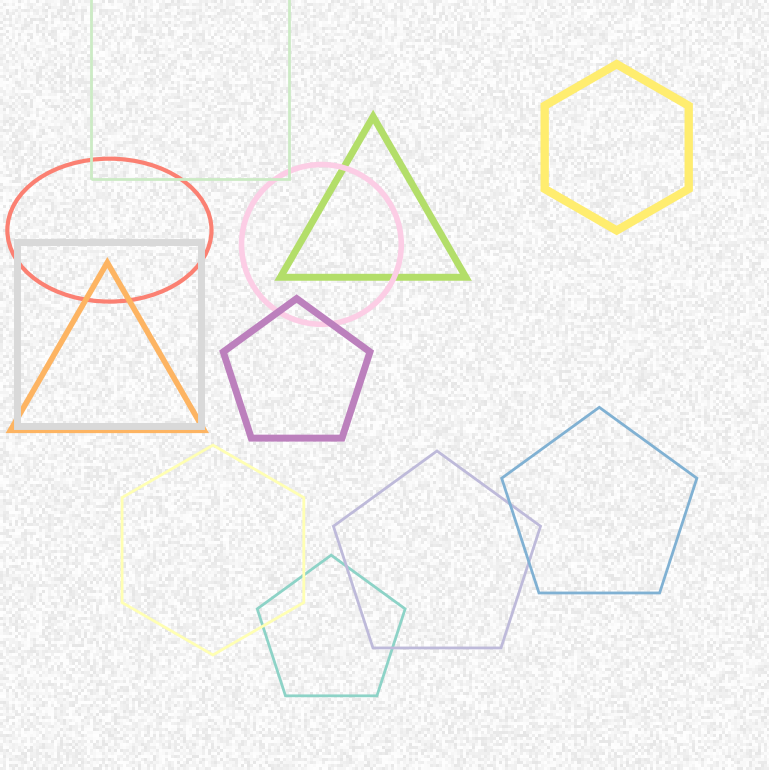[{"shape": "pentagon", "thickness": 1, "radius": 0.5, "center": [0.43, 0.178]}, {"shape": "hexagon", "thickness": 1, "radius": 0.68, "center": [0.277, 0.286]}, {"shape": "pentagon", "thickness": 1, "radius": 0.71, "center": [0.568, 0.273]}, {"shape": "oval", "thickness": 1.5, "radius": 0.66, "center": [0.142, 0.701]}, {"shape": "pentagon", "thickness": 1, "radius": 0.67, "center": [0.778, 0.338]}, {"shape": "triangle", "thickness": 2, "radius": 0.73, "center": [0.139, 0.514]}, {"shape": "triangle", "thickness": 2.5, "radius": 0.7, "center": [0.485, 0.709]}, {"shape": "circle", "thickness": 2, "radius": 0.52, "center": [0.417, 0.683]}, {"shape": "square", "thickness": 2.5, "radius": 0.6, "center": [0.141, 0.566]}, {"shape": "pentagon", "thickness": 2.5, "radius": 0.5, "center": [0.385, 0.512]}, {"shape": "square", "thickness": 1, "radius": 0.64, "center": [0.247, 0.896]}, {"shape": "hexagon", "thickness": 3, "radius": 0.54, "center": [0.801, 0.809]}]